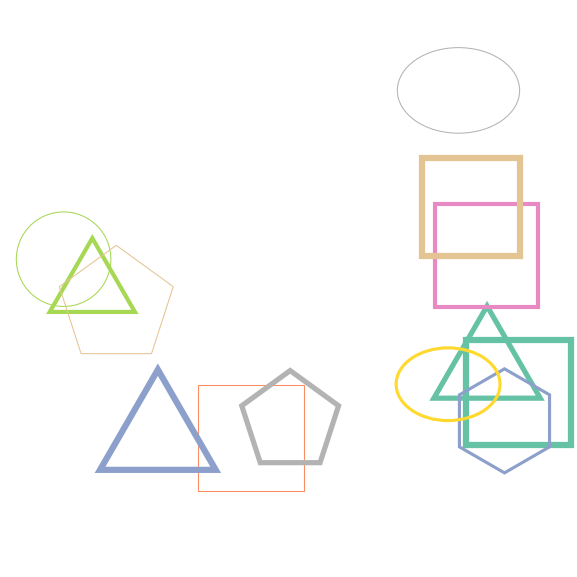[{"shape": "square", "thickness": 3, "radius": 0.45, "center": [0.897, 0.319]}, {"shape": "triangle", "thickness": 2.5, "radius": 0.53, "center": [0.843, 0.363]}, {"shape": "square", "thickness": 0.5, "radius": 0.46, "center": [0.434, 0.241]}, {"shape": "triangle", "thickness": 3, "radius": 0.58, "center": [0.273, 0.243]}, {"shape": "hexagon", "thickness": 1.5, "radius": 0.45, "center": [0.874, 0.27]}, {"shape": "square", "thickness": 2, "radius": 0.45, "center": [0.843, 0.556]}, {"shape": "circle", "thickness": 0.5, "radius": 0.41, "center": [0.11, 0.55]}, {"shape": "triangle", "thickness": 2, "radius": 0.43, "center": [0.16, 0.502]}, {"shape": "oval", "thickness": 1.5, "radius": 0.45, "center": [0.776, 0.334]}, {"shape": "square", "thickness": 3, "radius": 0.43, "center": [0.815, 0.64]}, {"shape": "pentagon", "thickness": 0.5, "radius": 0.52, "center": [0.201, 0.471]}, {"shape": "pentagon", "thickness": 2.5, "radius": 0.44, "center": [0.502, 0.269]}, {"shape": "oval", "thickness": 0.5, "radius": 0.53, "center": [0.794, 0.843]}]